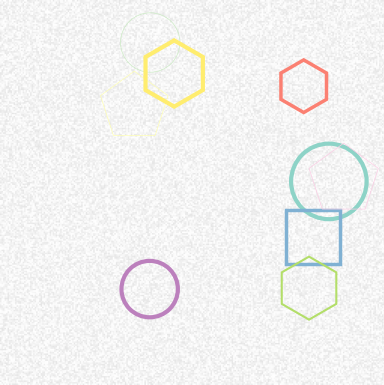[{"shape": "circle", "thickness": 3, "radius": 0.49, "center": [0.854, 0.529]}, {"shape": "pentagon", "thickness": 0.5, "radius": 0.46, "center": [0.349, 0.723]}, {"shape": "hexagon", "thickness": 2.5, "radius": 0.34, "center": [0.789, 0.776]}, {"shape": "square", "thickness": 2.5, "radius": 0.35, "center": [0.814, 0.385]}, {"shape": "hexagon", "thickness": 1.5, "radius": 0.41, "center": [0.803, 0.252]}, {"shape": "pentagon", "thickness": 0.5, "radius": 0.47, "center": [0.893, 0.533]}, {"shape": "circle", "thickness": 3, "radius": 0.37, "center": [0.389, 0.249]}, {"shape": "circle", "thickness": 0.5, "radius": 0.39, "center": [0.39, 0.89]}, {"shape": "hexagon", "thickness": 3, "radius": 0.43, "center": [0.452, 0.809]}]